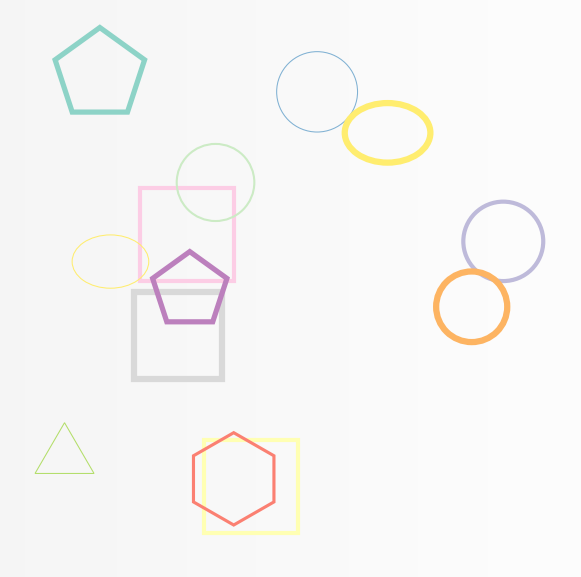[{"shape": "pentagon", "thickness": 2.5, "radius": 0.4, "center": [0.172, 0.871]}, {"shape": "square", "thickness": 2, "radius": 0.4, "center": [0.432, 0.157]}, {"shape": "circle", "thickness": 2, "radius": 0.34, "center": [0.866, 0.581]}, {"shape": "hexagon", "thickness": 1.5, "radius": 0.4, "center": [0.402, 0.17]}, {"shape": "circle", "thickness": 0.5, "radius": 0.35, "center": [0.546, 0.84]}, {"shape": "circle", "thickness": 3, "radius": 0.31, "center": [0.812, 0.468]}, {"shape": "triangle", "thickness": 0.5, "radius": 0.29, "center": [0.111, 0.209]}, {"shape": "square", "thickness": 2, "radius": 0.4, "center": [0.322, 0.593]}, {"shape": "square", "thickness": 3, "radius": 0.38, "center": [0.307, 0.418]}, {"shape": "pentagon", "thickness": 2.5, "radius": 0.34, "center": [0.326, 0.496]}, {"shape": "circle", "thickness": 1, "radius": 0.33, "center": [0.371, 0.683]}, {"shape": "oval", "thickness": 0.5, "radius": 0.33, "center": [0.19, 0.546]}, {"shape": "oval", "thickness": 3, "radius": 0.37, "center": [0.667, 0.769]}]